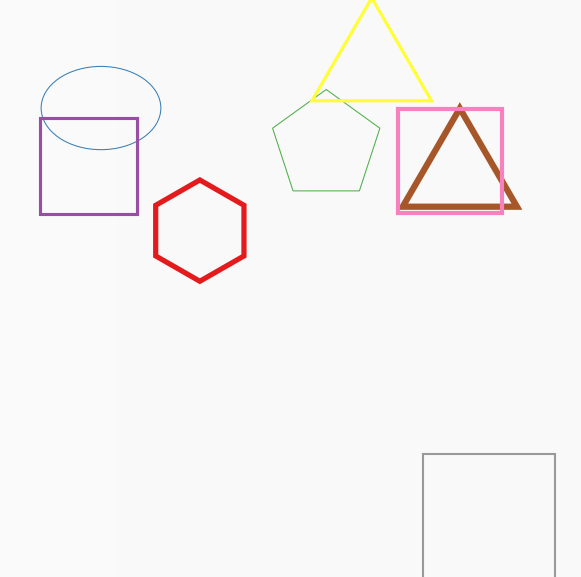[{"shape": "hexagon", "thickness": 2.5, "radius": 0.44, "center": [0.344, 0.6]}, {"shape": "oval", "thickness": 0.5, "radius": 0.51, "center": [0.174, 0.812]}, {"shape": "pentagon", "thickness": 0.5, "radius": 0.49, "center": [0.561, 0.747]}, {"shape": "square", "thickness": 1.5, "radius": 0.42, "center": [0.152, 0.712]}, {"shape": "triangle", "thickness": 1.5, "radius": 0.59, "center": [0.639, 0.884]}, {"shape": "triangle", "thickness": 3, "radius": 0.57, "center": [0.791, 0.698]}, {"shape": "square", "thickness": 2, "radius": 0.45, "center": [0.775, 0.72]}, {"shape": "square", "thickness": 1, "radius": 0.56, "center": [0.841, 0.1]}]